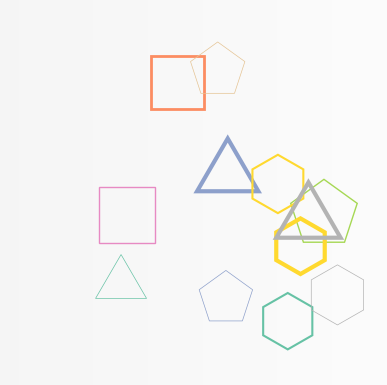[{"shape": "triangle", "thickness": 0.5, "radius": 0.38, "center": [0.312, 0.263]}, {"shape": "hexagon", "thickness": 1.5, "radius": 0.37, "center": [0.743, 0.166]}, {"shape": "square", "thickness": 2, "radius": 0.35, "center": [0.458, 0.785]}, {"shape": "triangle", "thickness": 3, "radius": 0.46, "center": [0.588, 0.549]}, {"shape": "pentagon", "thickness": 0.5, "radius": 0.36, "center": [0.583, 0.225]}, {"shape": "square", "thickness": 1, "radius": 0.36, "center": [0.328, 0.443]}, {"shape": "pentagon", "thickness": 1, "radius": 0.45, "center": [0.836, 0.444]}, {"shape": "hexagon", "thickness": 1.5, "radius": 0.38, "center": [0.717, 0.522]}, {"shape": "hexagon", "thickness": 3, "radius": 0.36, "center": [0.775, 0.36]}, {"shape": "pentagon", "thickness": 0.5, "radius": 0.37, "center": [0.562, 0.817]}, {"shape": "triangle", "thickness": 3, "radius": 0.48, "center": [0.796, 0.43]}, {"shape": "hexagon", "thickness": 0.5, "radius": 0.39, "center": [0.871, 0.234]}]